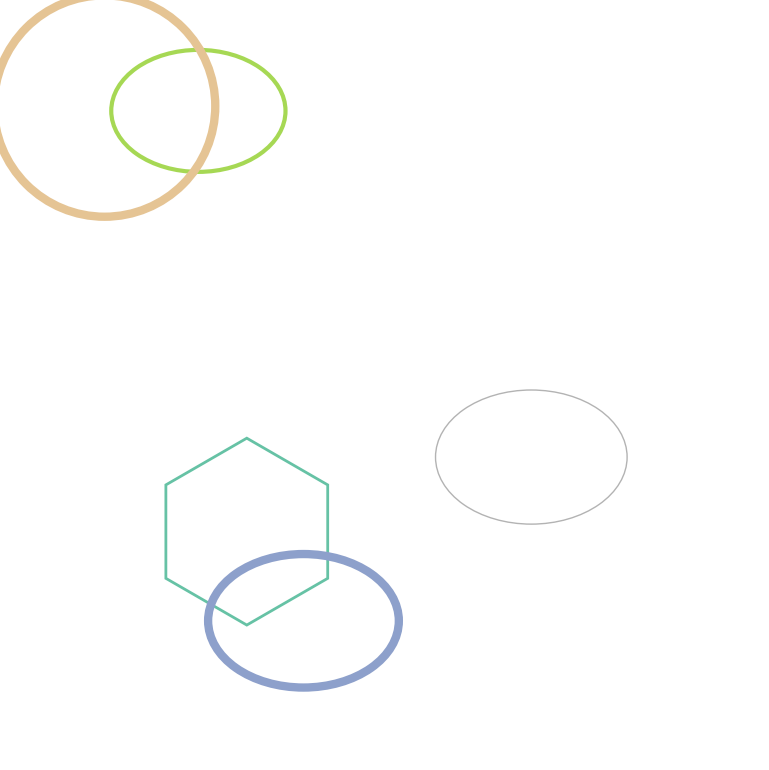[{"shape": "hexagon", "thickness": 1, "radius": 0.61, "center": [0.321, 0.31]}, {"shape": "oval", "thickness": 3, "radius": 0.62, "center": [0.394, 0.194]}, {"shape": "oval", "thickness": 1.5, "radius": 0.57, "center": [0.258, 0.856]}, {"shape": "circle", "thickness": 3, "radius": 0.72, "center": [0.136, 0.862]}, {"shape": "oval", "thickness": 0.5, "radius": 0.62, "center": [0.69, 0.406]}]